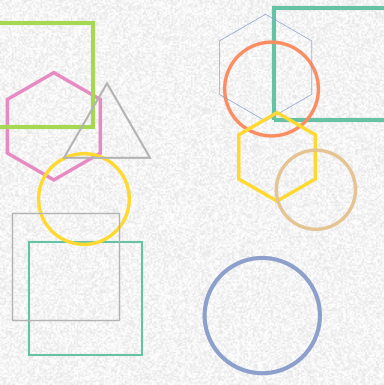[{"shape": "square", "thickness": 3, "radius": 0.73, "center": [0.859, 0.834]}, {"shape": "square", "thickness": 1.5, "radius": 0.73, "center": [0.222, 0.224]}, {"shape": "circle", "thickness": 2.5, "radius": 0.61, "center": [0.705, 0.769]}, {"shape": "circle", "thickness": 3, "radius": 0.75, "center": [0.681, 0.18]}, {"shape": "hexagon", "thickness": 0.5, "radius": 0.69, "center": [0.69, 0.824]}, {"shape": "hexagon", "thickness": 2.5, "radius": 0.7, "center": [0.14, 0.672]}, {"shape": "square", "thickness": 3, "radius": 0.68, "center": [0.107, 0.805]}, {"shape": "hexagon", "thickness": 2.5, "radius": 0.57, "center": [0.72, 0.593]}, {"shape": "circle", "thickness": 2.5, "radius": 0.59, "center": [0.218, 0.483]}, {"shape": "circle", "thickness": 2.5, "radius": 0.51, "center": [0.821, 0.507]}, {"shape": "square", "thickness": 1, "radius": 0.7, "center": [0.17, 0.308]}, {"shape": "triangle", "thickness": 1.5, "radius": 0.65, "center": [0.278, 0.655]}]